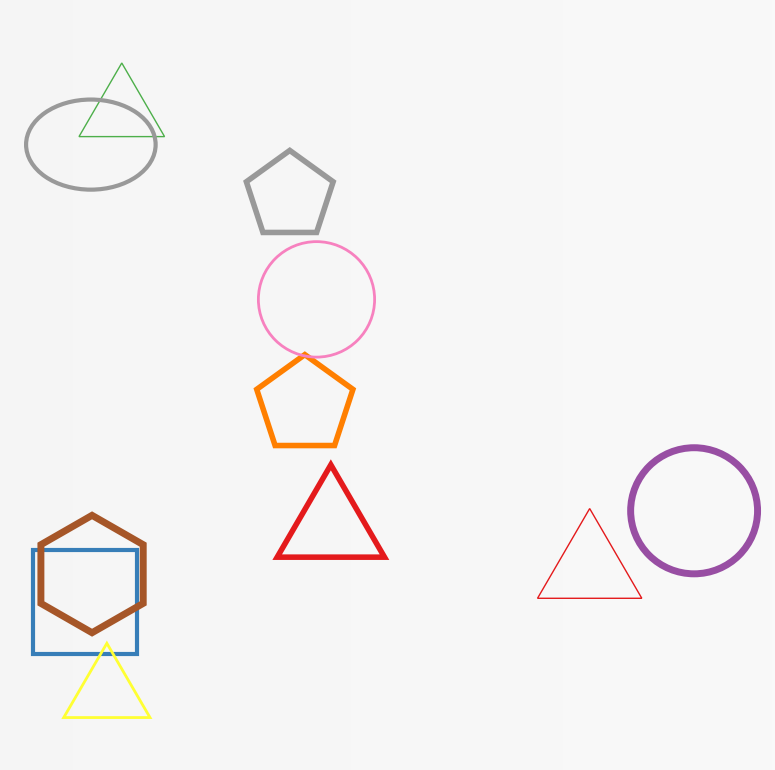[{"shape": "triangle", "thickness": 0.5, "radius": 0.39, "center": [0.761, 0.262]}, {"shape": "triangle", "thickness": 2, "radius": 0.4, "center": [0.427, 0.316]}, {"shape": "square", "thickness": 1.5, "radius": 0.34, "center": [0.11, 0.218]}, {"shape": "triangle", "thickness": 0.5, "radius": 0.32, "center": [0.157, 0.854]}, {"shape": "circle", "thickness": 2.5, "radius": 0.41, "center": [0.896, 0.337]}, {"shape": "pentagon", "thickness": 2, "radius": 0.33, "center": [0.393, 0.474]}, {"shape": "triangle", "thickness": 1, "radius": 0.32, "center": [0.138, 0.1]}, {"shape": "hexagon", "thickness": 2.5, "radius": 0.38, "center": [0.119, 0.255]}, {"shape": "circle", "thickness": 1, "radius": 0.37, "center": [0.408, 0.611]}, {"shape": "oval", "thickness": 1.5, "radius": 0.42, "center": [0.117, 0.812]}, {"shape": "pentagon", "thickness": 2, "radius": 0.29, "center": [0.374, 0.746]}]